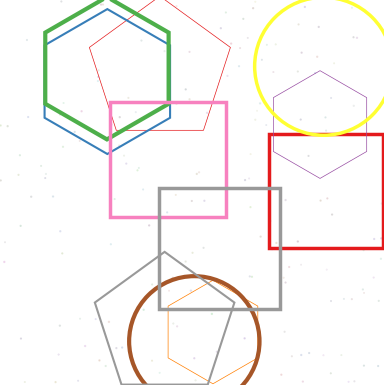[{"shape": "square", "thickness": 2.5, "radius": 0.74, "center": [0.847, 0.505]}, {"shape": "pentagon", "thickness": 0.5, "radius": 0.96, "center": [0.415, 0.817]}, {"shape": "hexagon", "thickness": 1.5, "radius": 0.94, "center": [0.279, 0.788]}, {"shape": "hexagon", "thickness": 3, "radius": 0.92, "center": [0.278, 0.823]}, {"shape": "hexagon", "thickness": 0.5, "radius": 0.7, "center": [0.831, 0.677]}, {"shape": "hexagon", "thickness": 0.5, "radius": 0.67, "center": [0.553, 0.138]}, {"shape": "circle", "thickness": 2.5, "radius": 0.9, "center": [0.841, 0.828]}, {"shape": "circle", "thickness": 3, "radius": 0.85, "center": [0.505, 0.113]}, {"shape": "square", "thickness": 2.5, "radius": 0.75, "center": [0.436, 0.586]}, {"shape": "pentagon", "thickness": 1.5, "radius": 0.95, "center": [0.428, 0.155]}, {"shape": "square", "thickness": 2.5, "radius": 0.78, "center": [0.571, 0.354]}]